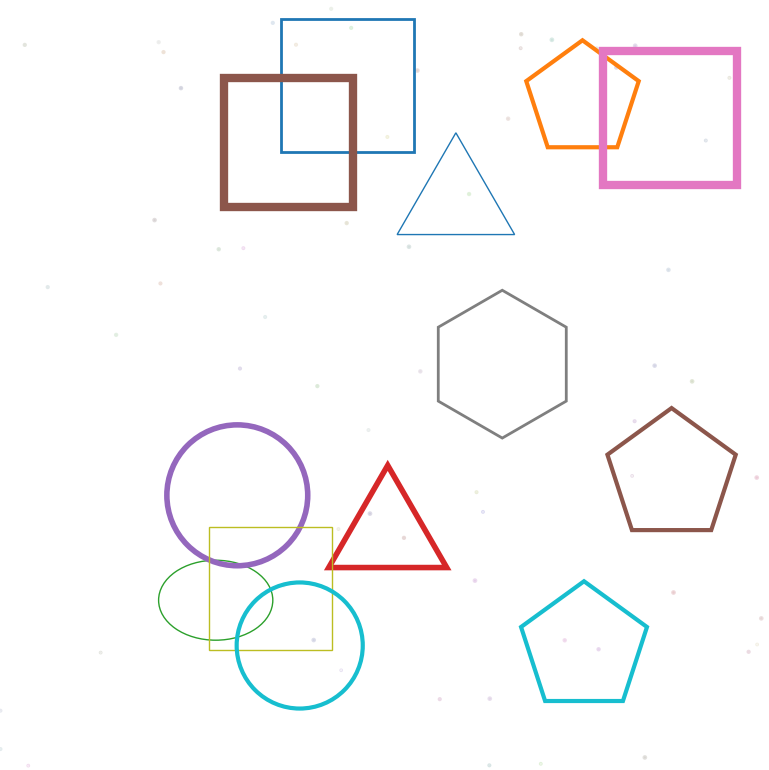[{"shape": "square", "thickness": 1, "radius": 0.43, "center": [0.451, 0.889]}, {"shape": "triangle", "thickness": 0.5, "radius": 0.44, "center": [0.592, 0.739]}, {"shape": "pentagon", "thickness": 1.5, "radius": 0.38, "center": [0.756, 0.871]}, {"shape": "oval", "thickness": 0.5, "radius": 0.37, "center": [0.28, 0.22]}, {"shape": "triangle", "thickness": 2, "radius": 0.44, "center": [0.504, 0.307]}, {"shape": "circle", "thickness": 2, "radius": 0.46, "center": [0.308, 0.357]}, {"shape": "pentagon", "thickness": 1.5, "radius": 0.44, "center": [0.872, 0.382]}, {"shape": "square", "thickness": 3, "radius": 0.42, "center": [0.375, 0.815]}, {"shape": "square", "thickness": 3, "radius": 0.43, "center": [0.87, 0.847]}, {"shape": "hexagon", "thickness": 1, "radius": 0.48, "center": [0.652, 0.527]}, {"shape": "square", "thickness": 0.5, "radius": 0.4, "center": [0.351, 0.236]}, {"shape": "pentagon", "thickness": 1.5, "radius": 0.43, "center": [0.758, 0.159]}, {"shape": "circle", "thickness": 1.5, "radius": 0.41, "center": [0.389, 0.162]}]